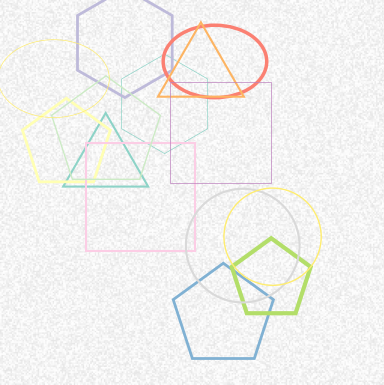[{"shape": "hexagon", "thickness": 0.5, "radius": 0.65, "center": [0.428, 0.73]}, {"shape": "triangle", "thickness": 1.5, "radius": 0.64, "center": [0.275, 0.579]}, {"shape": "pentagon", "thickness": 2, "radius": 0.6, "center": [0.172, 0.625]}, {"shape": "hexagon", "thickness": 2, "radius": 0.71, "center": [0.324, 0.889]}, {"shape": "oval", "thickness": 2.5, "radius": 0.67, "center": [0.558, 0.84]}, {"shape": "pentagon", "thickness": 2, "radius": 0.68, "center": [0.58, 0.179]}, {"shape": "triangle", "thickness": 1.5, "radius": 0.64, "center": [0.522, 0.813]}, {"shape": "pentagon", "thickness": 3, "radius": 0.54, "center": [0.704, 0.274]}, {"shape": "square", "thickness": 1.5, "radius": 0.71, "center": [0.365, 0.489]}, {"shape": "circle", "thickness": 1.5, "radius": 0.74, "center": [0.63, 0.362]}, {"shape": "square", "thickness": 0.5, "radius": 0.65, "center": [0.573, 0.656]}, {"shape": "pentagon", "thickness": 1, "radius": 0.74, "center": [0.275, 0.654]}, {"shape": "circle", "thickness": 1, "radius": 0.63, "center": [0.708, 0.385]}, {"shape": "oval", "thickness": 0.5, "radius": 0.72, "center": [0.139, 0.796]}]